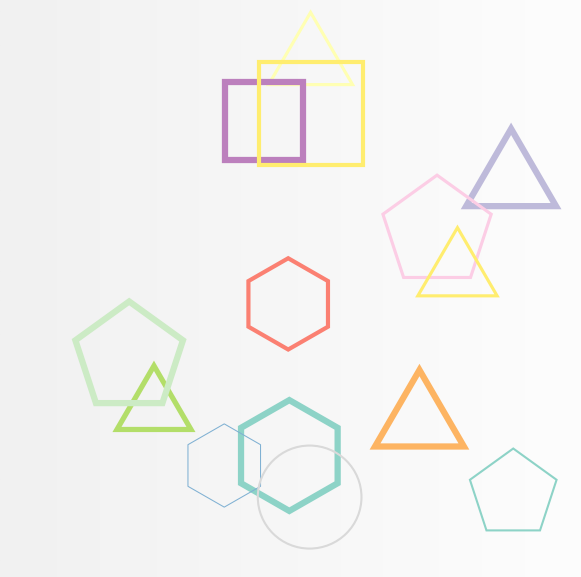[{"shape": "hexagon", "thickness": 3, "radius": 0.48, "center": [0.498, 0.21]}, {"shape": "pentagon", "thickness": 1, "radius": 0.39, "center": [0.883, 0.144]}, {"shape": "triangle", "thickness": 1.5, "radius": 0.42, "center": [0.534, 0.894]}, {"shape": "triangle", "thickness": 3, "radius": 0.45, "center": [0.879, 0.687]}, {"shape": "hexagon", "thickness": 2, "radius": 0.4, "center": [0.496, 0.473]}, {"shape": "hexagon", "thickness": 0.5, "radius": 0.36, "center": [0.386, 0.193]}, {"shape": "triangle", "thickness": 3, "radius": 0.44, "center": [0.722, 0.27]}, {"shape": "triangle", "thickness": 2.5, "radius": 0.37, "center": [0.265, 0.292]}, {"shape": "pentagon", "thickness": 1.5, "radius": 0.49, "center": [0.752, 0.598]}, {"shape": "circle", "thickness": 1, "radius": 0.45, "center": [0.533, 0.138]}, {"shape": "square", "thickness": 3, "radius": 0.34, "center": [0.454, 0.79]}, {"shape": "pentagon", "thickness": 3, "radius": 0.49, "center": [0.222, 0.38]}, {"shape": "square", "thickness": 2, "radius": 0.44, "center": [0.535, 0.803]}, {"shape": "triangle", "thickness": 1.5, "radius": 0.39, "center": [0.787, 0.526]}]